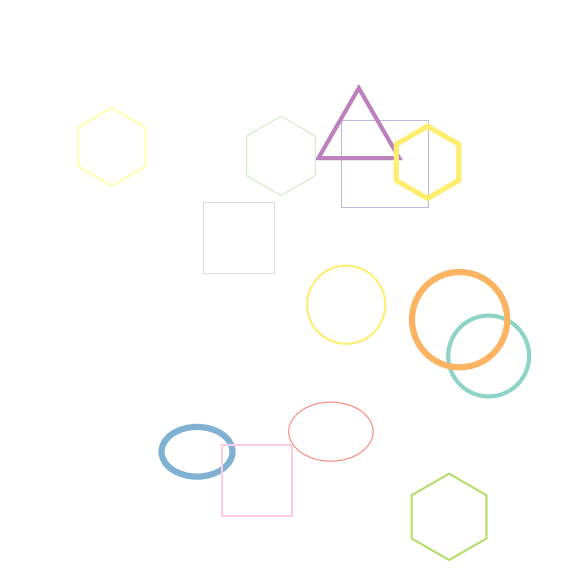[{"shape": "circle", "thickness": 2, "radius": 0.35, "center": [0.846, 0.383]}, {"shape": "hexagon", "thickness": 1, "radius": 0.34, "center": [0.194, 0.745]}, {"shape": "square", "thickness": 0.5, "radius": 0.37, "center": [0.666, 0.716]}, {"shape": "oval", "thickness": 0.5, "radius": 0.37, "center": [0.573, 0.252]}, {"shape": "oval", "thickness": 3, "radius": 0.31, "center": [0.341, 0.217]}, {"shape": "circle", "thickness": 3, "radius": 0.41, "center": [0.796, 0.446]}, {"shape": "hexagon", "thickness": 1, "radius": 0.37, "center": [0.778, 0.104]}, {"shape": "square", "thickness": 1, "radius": 0.31, "center": [0.445, 0.168]}, {"shape": "square", "thickness": 0.5, "radius": 0.31, "center": [0.413, 0.588]}, {"shape": "triangle", "thickness": 2, "radius": 0.4, "center": [0.621, 0.766]}, {"shape": "hexagon", "thickness": 0.5, "radius": 0.34, "center": [0.486, 0.729]}, {"shape": "circle", "thickness": 1, "radius": 0.34, "center": [0.599, 0.471]}, {"shape": "hexagon", "thickness": 2.5, "radius": 0.31, "center": [0.74, 0.718]}]